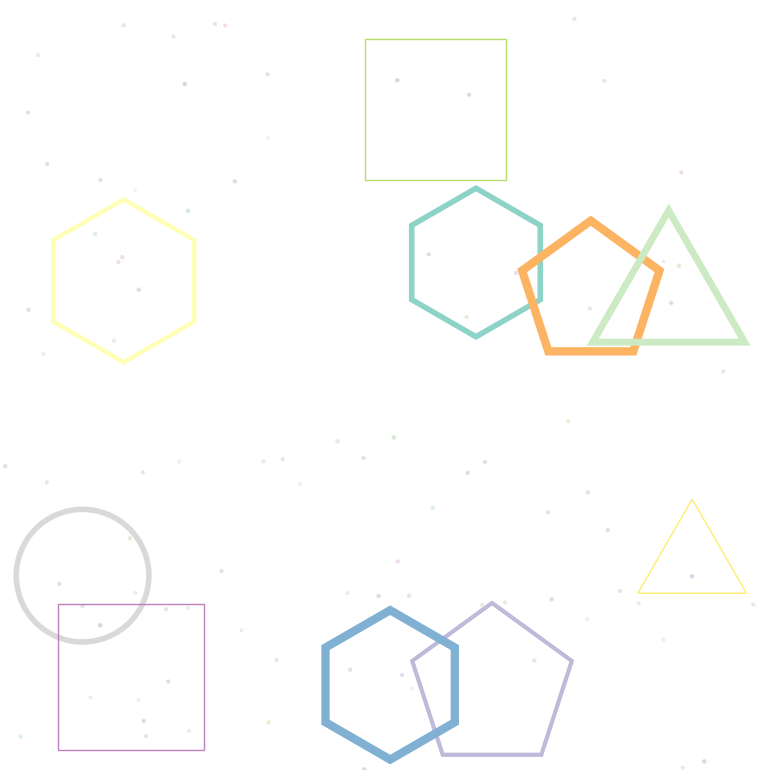[{"shape": "hexagon", "thickness": 2, "radius": 0.48, "center": [0.618, 0.659]}, {"shape": "hexagon", "thickness": 1.5, "radius": 0.53, "center": [0.161, 0.635]}, {"shape": "pentagon", "thickness": 1.5, "radius": 0.54, "center": [0.639, 0.108]}, {"shape": "hexagon", "thickness": 3, "radius": 0.48, "center": [0.507, 0.111]}, {"shape": "pentagon", "thickness": 3, "radius": 0.47, "center": [0.767, 0.62]}, {"shape": "square", "thickness": 0.5, "radius": 0.46, "center": [0.566, 0.857]}, {"shape": "circle", "thickness": 2, "radius": 0.43, "center": [0.107, 0.252]}, {"shape": "square", "thickness": 0.5, "radius": 0.48, "center": [0.17, 0.121]}, {"shape": "triangle", "thickness": 2.5, "radius": 0.57, "center": [0.868, 0.613]}, {"shape": "triangle", "thickness": 0.5, "radius": 0.41, "center": [0.899, 0.27]}]